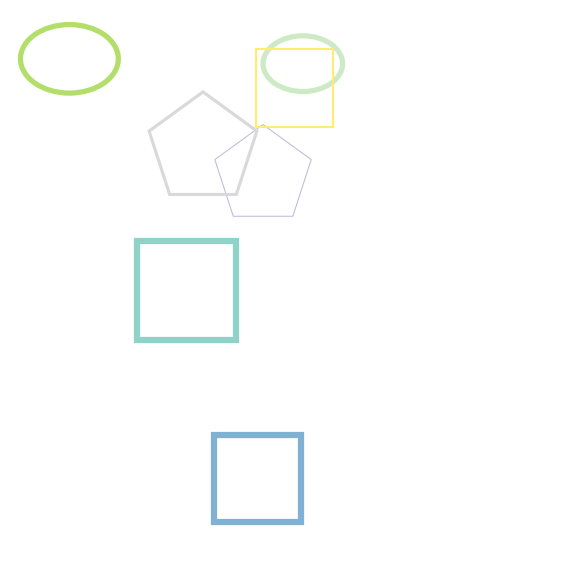[{"shape": "square", "thickness": 3, "radius": 0.43, "center": [0.323, 0.496]}, {"shape": "pentagon", "thickness": 0.5, "radius": 0.44, "center": [0.455, 0.696]}, {"shape": "square", "thickness": 3, "radius": 0.38, "center": [0.446, 0.171]}, {"shape": "oval", "thickness": 2.5, "radius": 0.42, "center": [0.12, 0.897]}, {"shape": "pentagon", "thickness": 1.5, "radius": 0.49, "center": [0.351, 0.742]}, {"shape": "oval", "thickness": 2.5, "radius": 0.34, "center": [0.524, 0.889]}, {"shape": "square", "thickness": 1, "radius": 0.34, "center": [0.51, 0.847]}]